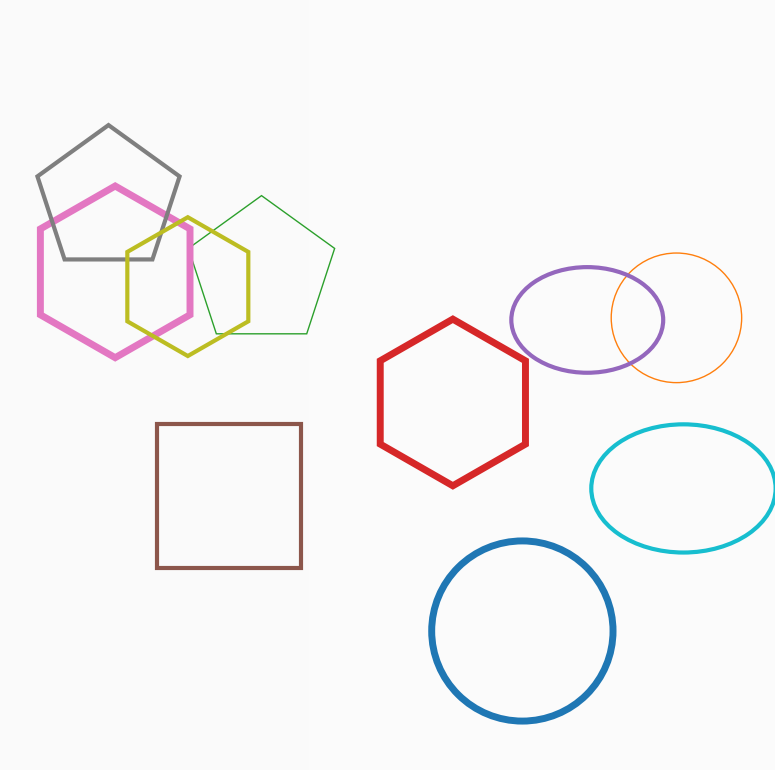[{"shape": "circle", "thickness": 2.5, "radius": 0.58, "center": [0.674, 0.181]}, {"shape": "circle", "thickness": 0.5, "radius": 0.42, "center": [0.873, 0.587]}, {"shape": "pentagon", "thickness": 0.5, "radius": 0.5, "center": [0.337, 0.647]}, {"shape": "hexagon", "thickness": 2.5, "radius": 0.54, "center": [0.584, 0.477]}, {"shape": "oval", "thickness": 1.5, "radius": 0.49, "center": [0.758, 0.584]}, {"shape": "square", "thickness": 1.5, "radius": 0.47, "center": [0.296, 0.356]}, {"shape": "hexagon", "thickness": 2.5, "radius": 0.56, "center": [0.149, 0.647]}, {"shape": "pentagon", "thickness": 1.5, "radius": 0.48, "center": [0.14, 0.741]}, {"shape": "hexagon", "thickness": 1.5, "radius": 0.45, "center": [0.242, 0.628]}, {"shape": "oval", "thickness": 1.5, "radius": 0.59, "center": [0.882, 0.366]}]